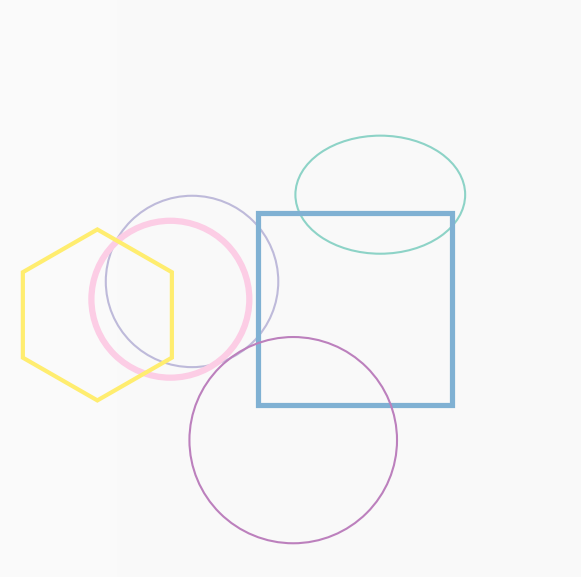[{"shape": "oval", "thickness": 1, "radius": 0.73, "center": [0.654, 0.662]}, {"shape": "circle", "thickness": 1, "radius": 0.74, "center": [0.33, 0.512]}, {"shape": "square", "thickness": 2.5, "radius": 0.83, "center": [0.611, 0.464]}, {"shape": "circle", "thickness": 3, "radius": 0.68, "center": [0.293, 0.481]}, {"shape": "circle", "thickness": 1, "radius": 0.89, "center": [0.504, 0.237]}, {"shape": "hexagon", "thickness": 2, "radius": 0.74, "center": [0.167, 0.454]}]